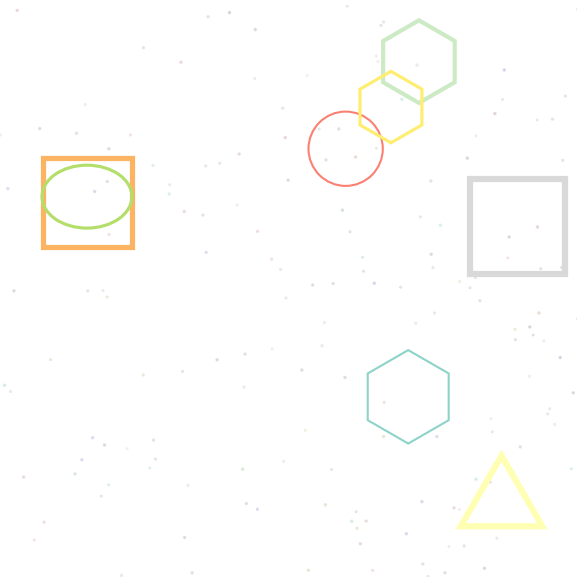[{"shape": "hexagon", "thickness": 1, "radius": 0.4, "center": [0.707, 0.312]}, {"shape": "triangle", "thickness": 3, "radius": 0.41, "center": [0.868, 0.129]}, {"shape": "circle", "thickness": 1, "radius": 0.32, "center": [0.599, 0.742]}, {"shape": "square", "thickness": 2.5, "radius": 0.38, "center": [0.152, 0.649]}, {"shape": "oval", "thickness": 1.5, "radius": 0.39, "center": [0.151, 0.659]}, {"shape": "square", "thickness": 3, "radius": 0.41, "center": [0.896, 0.607]}, {"shape": "hexagon", "thickness": 2, "radius": 0.36, "center": [0.725, 0.892]}, {"shape": "hexagon", "thickness": 1.5, "radius": 0.31, "center": [0.677, 0.814]}]